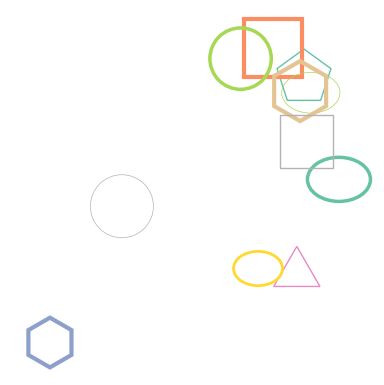[{"shape": "pentagon", "thickness": 1, "radius": 0.37, "center": [0.79, 0.799]}, {"shape": "oval", "thickness": 2.5, "radius": 0.41, "center": [0.88, 0.534]}, {"shape": "square", "thickness": 3, "radius": 0.38, "center": [0.708, 0.875]}, {"shape": "hexagon", "thickness": 3, "radius": 0.32, "center": [0.13, 0.11]}, {"shape": "triangle", "thickness": 1, "radius": 0.35, "center": [0.771, 0.291]}, {"shape": "oval", "thickness": 0.5, "radius": 0.38, "center": [0.807, 0.759]}, {"shape": "circle", "thickness": 2.5, "radius": 0.4, "center": [0.625, 0.848]}, {"shape": "oval", "thickness": 2, "radius": 0.32, "center": [0.67, 0.303]}, {"shape": "hexagon", "thickness": 3, "radius": 0.39, "center": [0.78, 0.763]}, {"shape": "circle", "thickness": 0.5, "radius": 0.41, "center": [0.317, 0.464]}, {"shape": "square", "thickness": 1, "radius": 0.34, "center": [0.795, 0.633]}]